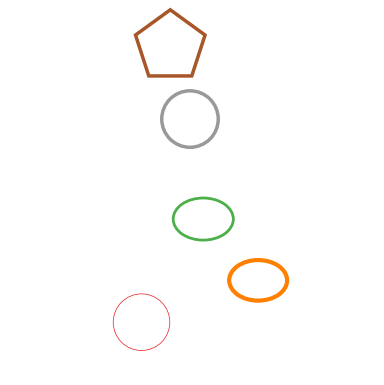[{"shape": "circle", "thickness": 0.5, "radius": 0.37, "center": [0.368, 0.163]}, {"shape": "oval", "thickness": 2, "radius": 0.39, "center": [0.528, 0.431]}, {"shape": "oval", "thickness": 3, "radius": 0.38, "center": [0.671, 0.272]}, {"shape": "pentagon", "thickness": 2.5, "radius": 0.47, "center": [0.442, 0.88]}, {"shape": "circle", "thickness": 2.5, "radius": 0.37, "center": [0.493, 0.691]}]